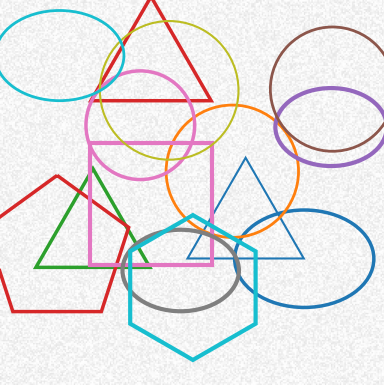[{"shape": "triangle", "thickness": 1.5, "radius": 0.87, "center": [0.638, 0.416]}, {"shape": "oval", "thickness": 2.5, "radius": 0.9, "center": [0.79, 0.328]}, {"shape": "circle", "thickness": 2, "radius": 0.86, "center": [0.603, 0.555]}, {"shape": "triangle", "thickness": 2.5, "radius": 0.85, "center": [0.241, 0.391]}, {"shape": "pentagon", "thickness": 2.5, "radius": 0.98, "center": [0.148, 0.349]}, {"shape": "triangle", "thickness": 2.5, "radius": 0.9, "center": [0.392, 0.829]}, {"shape": "oval", "thickness": 3, "radius": 0.72, "center": [0.86, 0.67]}, {"shape": "circle", "thickness": 2, "radius": 0.81, "center": [0.864, 0.769]}, {"shape": "square", "thickness": 3, "radius": 0.8, "center": [0.392, 0.471]}, {"shape": "circle", "thickness": 2.5, "radius": 0.71, "center": [0.364, 0.675]}, {"shape": "oval", "thickness": 3, "radius": 0.76, "center": [0.469, 0.297]}, {"shape": "circle", "thickness": 1.5, "radius": 0.9, "center": [0.439, 0.765]}, {"shape": "oval", "thickness": 2, "radius": 0.84, "center": [0.155, 0.856]}, {"shape": "hexagon", "thickness": 3, "radius": 0.94, "center": [0.501, 0.253]}]